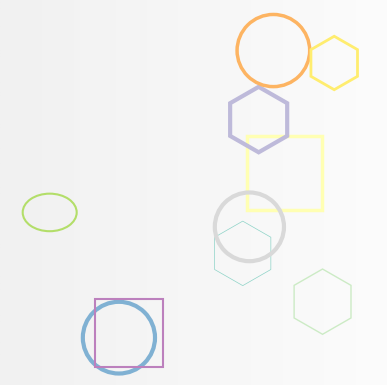[{"shape": "hexagon", "thickness": 0.5, "radius": 0.42, "center": [0.626, 0.342]}, {"shape": "square", "thickness": 2.5, "radius": 0.48, "center": [0.735, 0.551]}, {"shape": "hexagon", "thickness": 3, "radius": 0.43, "center": [0.668, 0.689]}, {"shape": "circle", "thickness": 3, "radius": 0.47, "center": [0.307, 0.123]}, {"shape": "circle", "thickness": 2.5, "radius": 0.47, "center": [0.705, 0.869]}, {"shape": "oval", "thickness": 1.5, "radius": 0.35, "center": [0.128, 0.448]}, {"shape": "circle", "thickness": 3, "radius": 0.45, "center": [0.644, 0.411]}, {"shape": "square", "thickness": 1.5, "radius": 0.44, "center": [0.333, 0.135]}, {"shape": "hexagon", "thickness": 1, "radius": 0.42, "center": [0.832, 0.216]}, {"shape": "hexagon", "thickness": 2, "radius": 0.35, "center": [0.862, 0.836]}]